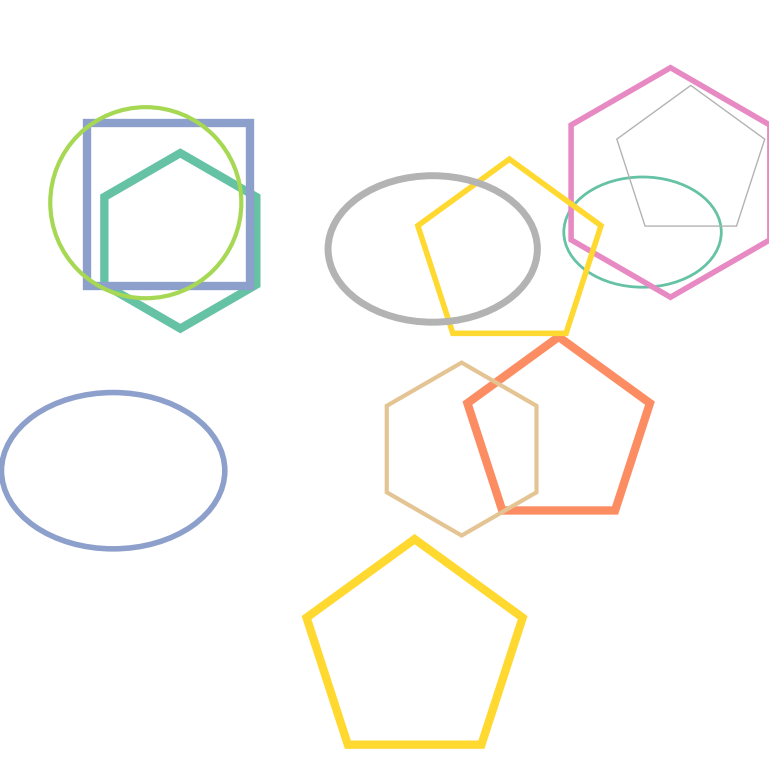[{"shape": "hexagon", "thickness": 3, "radius": 0.57, "center": [0.234, 0.687]}, {"shape": "oval", "thickness": 1, "radius": 0.51, "center": [0.834, 0.699]}, {"shape": "pentagon", "thickness": 3, "radius": 0.62, "center": [0.726, 0.438]}, {"shape": "oval", "thickness": 2, "radius": 0.73, "center": [0.147, 0.389]}, {"shape": "square", "thickness": 3, "radius": 0.53, "center": [0.219, 0.734]}, {"shape": "hexagon", "thickness": 2, "radius": 0.75, "center": [0.871, 0.763]}, {"shape": "circle", "thickness": 1.5, "radius": 0.62, "center": [0.189, 0.737]}, {"shape": "pentagon", "thickness": 2, "radius": 0.63, "center": [0.662, 0.668]}, {"shape": "pentagon", "thickness": 3, "radius": 0.74, "center": [0.538, 0.152]}, {"shape": "hexagon", "thickness": 1.5, "radius": 0.56, "center": [0.6, 0.417]}, {"shape": "pentagon", "thickness": 0.5, "radius": 0.5, "center": [0.897, 0.788]}, {"shape": "oval", "thickness": 2.5, "radius": 0.68, "center": [0.562, 0.677]}]